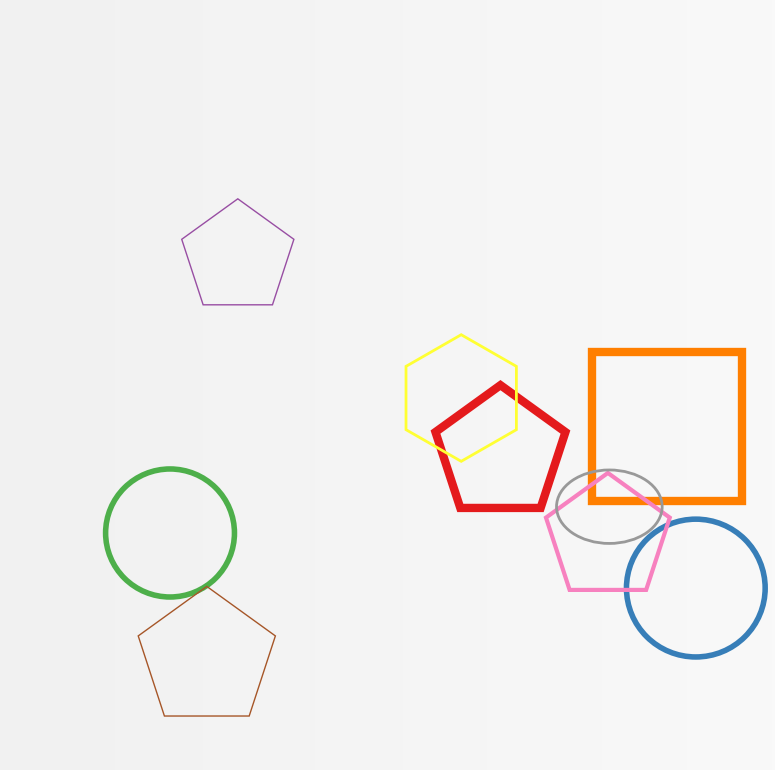[{"shape": "pentagon", "thickness": 3, "radius": 0.44, "center": [0.646, 0.412]}, {"shape": "circle", "thickness": 2, "radius": 0.45, "center": [0.898, 0.236]}, {"shape": "circle", "thickness": 2, "radius": 0.42, "center": [0.219, 0.308]}, {"shape": "pentagon", "thickness": 0.5, "radius": 0.38, "center": [0.307, 0.666]}, {"shape": "square", "thickness": 3, "radius": 0.48, "center": [0.86, 0.446]}, {"shape": "hexagon", "thickness": 1, "radius": 0.41, "center": [0.595, 0.483]}, {"shape": "pentagon", "thickness": 0.5, "radius": 0.47, "center": [0.267, 0.145]}, {"shape": "pentagon", "thickness": 1.5, "radius": 0.42, "center": [0.784, 0.302]}, {"shape": "oval", "thickness": 1, "radius": 0.34, "center": [0.786, 0.342]}]